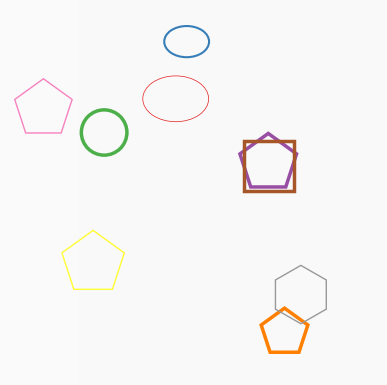[{"shape": "oval", "thickness": 0.5, "radius": 0.42, "center": [0.453, 0.743]}, {"shape": "oval", "thickness": 1.5, "radius": 0.29, "center": [0.482, 0.892]}, {"shape": "circle", "thickness": 2.5, "radius": 0.29, "center": [0.269, 0.656]}, {"shape": "pentagon", "thickness": 2.5, "radius": 0.38, "center": [0.692, 0.577]}, {"shape": "pentagon", "thickness": 2.5, "radius": 0.32, "center": [0.734, 0.136]}, {"shape": "pentagon", "thickness": 1, "radius": 0.42, "center": [0.24, 0.317]}, {"shape": "square", "thickness": 2.5, "radius": 0.32, "center": [0.695, 0.569]}, {"shape": "pentagon", "thickness": 1, "radius": 0.39, "center": [0.112, 0.718]}, {"shape": "hexagon", "thickness": 1, "radius": 0.38, "center": [0.776, 0.235]}]